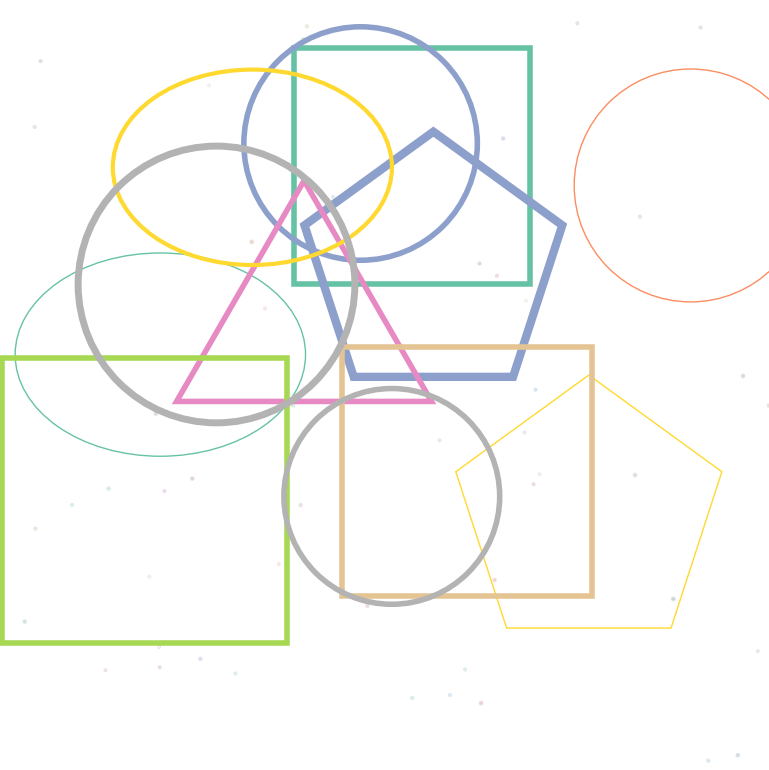[{"shape": "square", "thickness": 2, "radius": 0.77, "center": [0.535, 0.784]}, {"shape": "oval", "thickness": 0.5, "radius": 0.94, "center": [0.208, 0.539]}, {"shape": "circle", "thickness": 0.5, "radius": 0.76, "center": [0.897, 0.759]}, {"shape": "circle", "thickness": 2, "radius": 0.76, "center": [0.468, 0.814]}, {"shape": "pentagon", "thickness": 3, "radius": 0.88, "center": [0.563, 0.653]}, {"shape": "triangle", "thickness": 2, "radius": 0.96, "center": [0.395, 0.574]}, {"shape": "square", "thickness": 2, "radius": 0.93, "center": [0.188, 0.35]}, {"shape": "pentagon", "thickness": 0.5, "radius": 0.91, "center": [0.765, 0.331]}, {"shape": "oval", "thickness": 1.5, "radius": 0.91, "center": [0.328, 0.783]}, {"shape": "square", "thickness": 2, "radius": 0.81, "center": [0.607, 0.388]}, {"shape": "circle", "thickness": 2, "radius": 0.7, "center": [0.509, 0.355]}, {"shape": "circle", "thickness": 2.5, "radius": 0.9, "center": [0.281, 0.631]}]